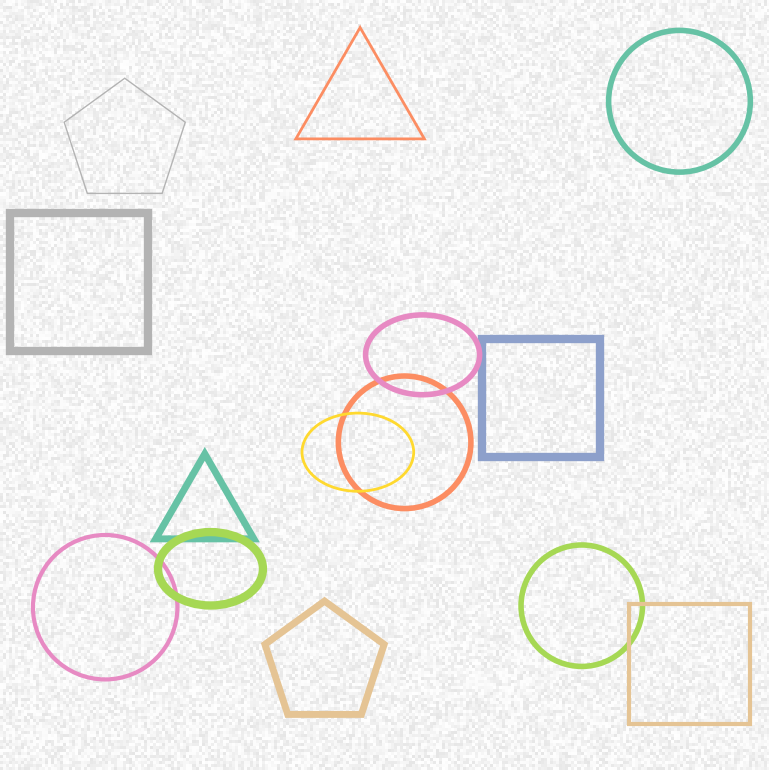[{"shape": "circle", "thickness": 2, "radius": 0.46, "center": [0.882, 0.868]}, {"shape": "triangle", "thickness": 2.5, "radius": 0.37, "center": [0.266, 0.337]}, {"shape": "circle", "thickness": 2, "radius": 0.43, "center": [0.525, 0.426]}, {"shape": "triangle", "thickness": 1, "radius": 0.48, "center": [0.468, 0.868]}, {"shape": "square", "thickness": 3, "radius": 0.38, "center": [0.703, 0.483]}, {"shape": "oval", "thickness": 2, "radius": 0.37, "center": [0.549, 0.539]}, {"shape": "circle", "thickness": 1.5, "radius": 0.47, "center": [0.137, 0.211]}, {"shape": "oval", "thickness": 3, "radius": 0.34, "center": [0.273, 0.261]}, {"shape": "circle", "thickness": 2, "radius": 0.39, "center": [0.756, 0.213]}, {"shape": "oval", "thickness": 1, "radius": 0.36, "center": [0.465, 0.413]}, {"shape": "square", "thickness": 1.5, "radius": 0.39, "center": [0.895, 0.138]}, {"shape": "pentagon", "thickness": 2.5, "radius": 0.41, "center": [0.421, 0.138]}, {"shape": "square", "thickness": 3, "radius": 0.45, "center": [0.103, 0.633]}, {"shape": "pentagon", "thickness": 0.5, "radius": 0.41, "center": [0.162, 0.816]}]